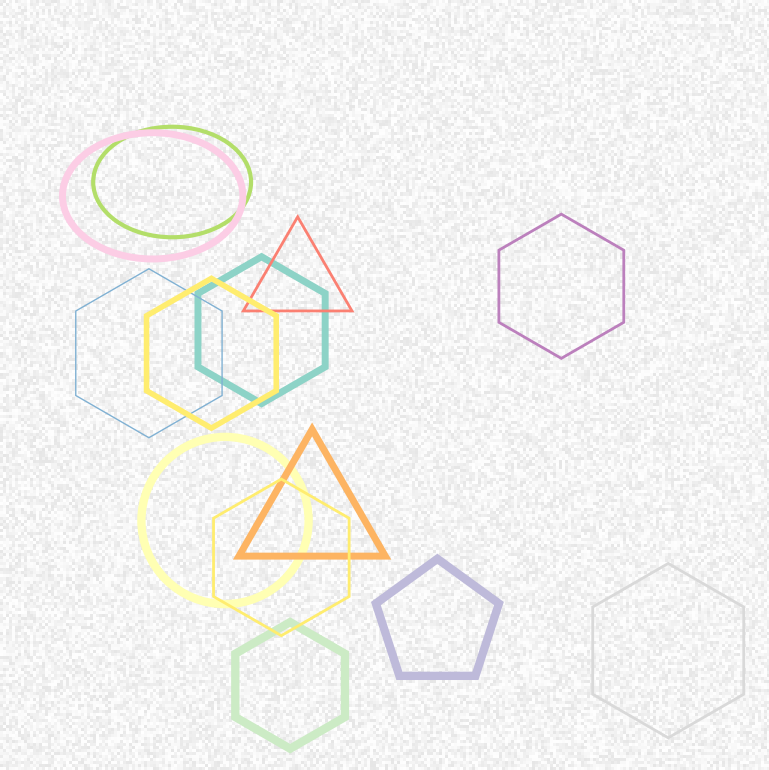[{"shape": "hexagon", "thickness": 2.5, "radius": 0.48, "center": [0.34, 0.571]}, {"shape": "circle", "thickness": 3, "radius": 0.54, "center": [0.292, 0.324]}, {"shape": "pentagon", "thickness": 3, "radius": 0.42, "center": [0.568, 0.19]}, {"shape": "triangle", "thickness": 1, "radius": 0.41, "center": [0.387, 0.637]}, {"shape": "hexagon", "thickness": 0.5, "radius": 0.55, "center": [0.193, 0.541]}, {"shape": "triangle", "thickness": 2.5, "radius": 0.55, "center": [0.405, 0.333]}, {"shape": "oval", "thickness": 1.5, "radius": 0.51, "center": [0.224, 0.764]}, {"shape": "oval", "thickness": 2.5, "radius": 0.59, "center": [0.198, 0.746]}, {"shape": "hexagon", "thickness": 1, "radius": 0.57, "center": [0.868, 0.155]}, {"shape": "hexagon", "thickness": 1, "radius": 0.47, "center": [0.729, 0.628]}, {"shape": "hexagon", "thickness": 3, "radius": 0.41, "center": [0.377, 0.11]}, {"shape": "hexagon", "thickness": 2, "radius": 0.49, "center": [0.275, 0.541]}, {"shape": "hexagon", "thickness": 1, "radius": 0.51, "center": [0.365, 0.276]}]